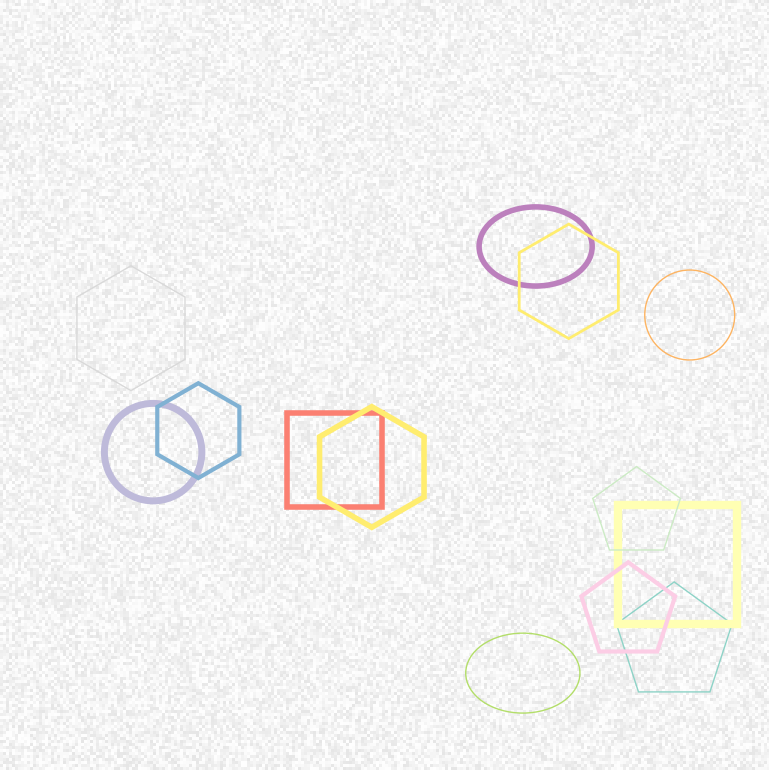[{"shape": "pentagon", "thickness": 0.5, "radius": 0.39, "center": [0.876, 0.165]}, {"shape": "square", "thickness": 3, "radius": 0.39, "center": [0.88, 0.267]}, {"shape": "circle", "thickness": 2.5, "radius": 0.32, "center": [0.199, 0.413]}, {"shape": "square", "thickness": 2, "radius": 0.31, "center": [0.434, 0.403]}, {"shape": "hexagon", "thickness": 1.5, "radius": 0.31, "center": [0.258, 0.441]}, {"shape": "circle", "thickness": 0.5, "radius": 0.29, "center": [0.896, 0.591]}, {"shape": "oval", "thickness": 0.5, "radius": 0.37, "center": [0.679, 0.126]}, {"shape": "pentagon", "thickness": 1.5, "radius": 0.32, "center": [0.816, 0.206]}, {"shape": "hexagon", "thickness": 0.5, "radius": 0.41, "center": [0.17, 0.574]}, {"shape": "oval", "thickness": 2, "radius": 0.37, "center": [0.696, 0.68]}, {"shape": "pentagon", "thickness": 0.5, "radius": 0.3, "center": [0.827, 0.334]}, {"shape": "hexagon", "thickness": 1, "radius": 0.37, "center": [0.739, 0.635]}, {"shape": "hexagon", "thickness": 2, "radius": 0.39, "center": [0.483, 0.394]}]